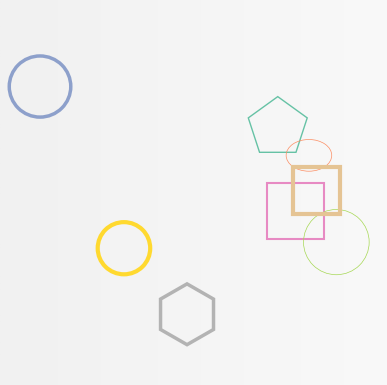[{"shape": "pentagon", "thickness": 1, "radius": 0.4, "center": [0.717, 0.669]}, {"shape": "oval", "thickness": 0.5, "radius": 0.29, "center": [0.797, 0.596]}, {"shape": "circle", "thickness": 2.5, "radius": 0.4, "center": [0.103, 0.775]}, {"shape": "square", "thickness": 1.5, "radius": 0.36, "center": [0.762, 0.452]}, {"shape": "circle", "thickness": 0.5, "radius": 0.42, "center": [0.868, 0.371]}, {"shape": "circle", "thickness": 3, "radius": 0.34, "center": [0.32, 0.355]}, {"shape": "square", "thickness": 3, "radius": 0.31, "center": [0.817, 0.506]}, {"shape": "hexagon", "thickness": 2.5, "radius": 0.39, "center": [0.483, 0.184]}]